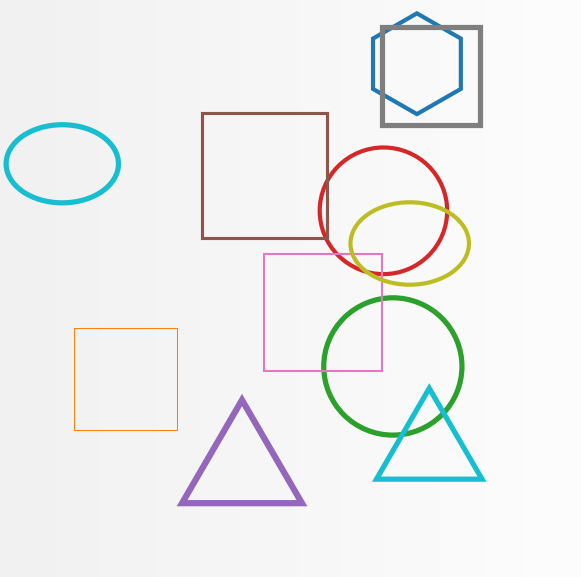[{"shape": "hexagon", "thickness": 2, "radius": 0.44, "center": [0.717, 0.889]}, {"shape": "square", "thickness": 0.5, "radius": 0.44, "center": [0.215, 0.343]}, {"shape": "circle", "thickness": 2.5, "radius": 0.59, "center": [0.676, 0.365]}, {"shape": "circle", "thickness": 2, "radius": 0.55, "center": [0.66, 0.634]}, {"shape": "triangle", "thickness": 3, "radius": 0.6, "center": [0.416, 0.187]}, {"shape": "square", "thickness": 1.5, "radius": 0.54, "center": [0.455, 0.695]}, {"shape": "square", "thickness": 1, "radius": 0.51, "center": [0.556, 0.458]}, {"shape": "square", "thickness": 2.5, "radius": 0.42, "center": [0.742, 0.867]}, {"shape": "oval", "thickness": 2, "radius": 0.51, "center": [0.705, 0.578]}, {"shape": "triangle", "thickness": 2.5, "radius": 0.52, "center": [0.738, 0.222]}, {"shape": "oval", "thickness": 2.5, "radius": 0.48, "center": [0.107, 0.716]}]